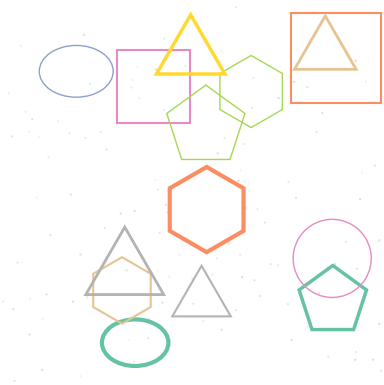[{"shape": "oval", "thickness": 3, "radius": 0.43, "center": [0.351, 0.11]}, {"shape": "pentagon", "thickness": 2.5, "radius": 0.46, "center": [0.864, 0.218]}, {"shape": "hexagon", "thickness": 3, "radius": 0.55, "center": [0.537, 0.456]}, {"shape": "square", "thickness": 1.5, "radius": 0.59, "center": [0.872, 0.849]}, {"shape": "oval", "thickness": 1, "radius": 0.48, "center": [0.198, 0.815]}, {"shape": "circle", "thickness": 1, "radius": 0.51, "center": [0.863, 0.329]}, {"shape": "square", "thickness": 1.5, "radius": 0.47, "center": [0.399, 0.775]}, {"shape": "hexagon", "thickness": 1, "radius": 0.47, "center": [0.652, 0.762]}, {"shape": "pentagon", "thickness": 1, "radius": 0.53, "center": [0.535, 0.672]}, {"shape": "triangle", "thickness": 2.5, "radius": 0.51, "center": [0.495, 0.859]}, {"shape": "triangle", "thickness": 2, "radius": 0.46, "center": [0.845, 0.866]}, {"shape": "hexagon", "thickness": 1.5, "radius": 0.43, "center": [0.317, 0.246]}, {"shape": "triangle", "thickness": 2, "radius": 0.58, "center": [0.324, 0.293]}, {"shape": "triangle", "thickness": 1.5, "radius": 0.44, "center": [0.524, 0.222]}]